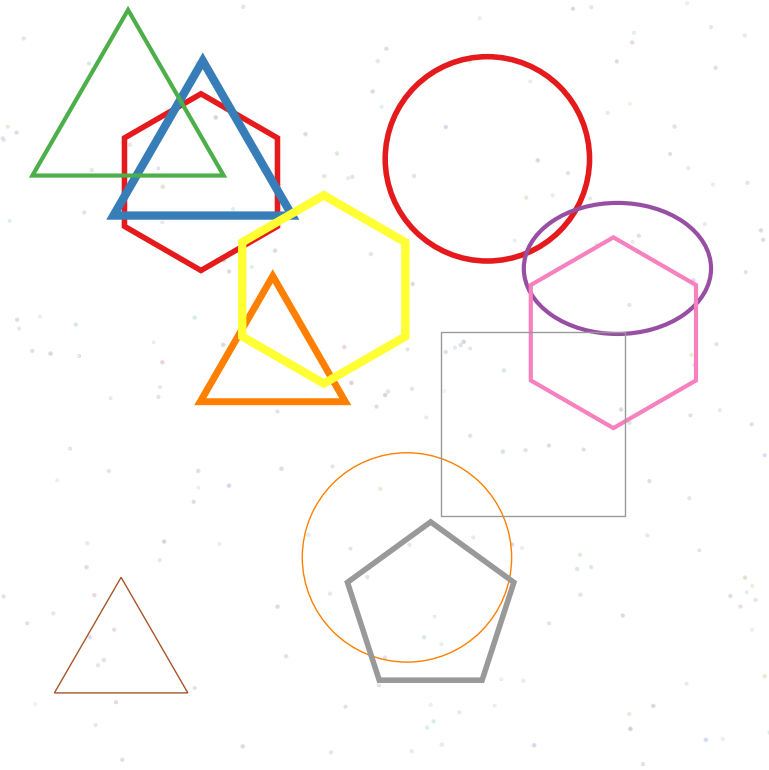[{"shape": "circle", "thickness": 2, "radius": 0.66, "center": [0.633, 0.794]}, {"shape": "hexagon", "thickness": 2, "radius": 0.57, "center": [0.261, 0.763]}, {"shape": "triangle", "thickness": 3, "radius": 0.67, "center": [0.263, 0.787]}, {"shape": "triangle", "thickness": 1.5, "radius": 0.72, "center": [0.166, 0.844]}, {"shape": "oval", "thickness": 1.5, "radius": 0.61, "center": [0.802, 0.651]}, {"shape": "triangle", "thickness": 2.5, "radius": 0.54, "center": [0.354, 0.533]}, {"shape": "circle", "thickness": 0.5, "radius": 0.68, "center": [0.529, 0.276]}, {"shape": "hexagon", "thickness": 3, "radius": 0.61, "center": [0.42, 0.624]}, {"shape": "triangle", "thickness": 0.5, "radius": 0.5, "center": [0.157, 0.15]}, {"shape": "hexagon", "thickness": 1.5, "radius": 0.62, "center": [0.797, 0.568]}, {"shape": "pentagon", "thickness": 2, "radius": 0.57, "center": [0.559, 0.209]}, {"shape": "square", "thickness": 0.5, "radius": 0.6, "center": [0.692, 0.449]}]